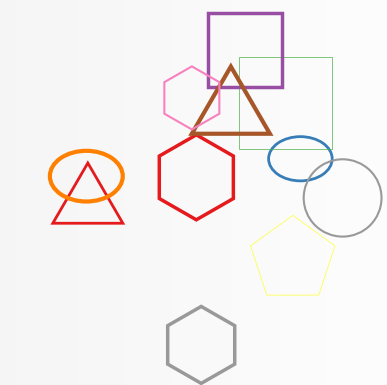[{"shape": "hexagon", "thickness": 2.5, "radius": 0.55, "center": [0.507, 0.539]}, {"shape": "triangle", "thickness": 2, "radius": 0.52, "center": [0.227, 0.472]}, {"shape": "oval", "thickness": 2, "radius": 0.41, "center": [0.775, 0.588]}, {"shape": "square", "thickness": 0.5, "radius": 0.6, "center": [0.737, 0.733]}, {"shape": "square", "thickness": 2.5, "radius": 0.48, "center": [0.633, 0.871]}, {"shape": "oval", "thickness": 3, "radius": 0.47, "center": [0.223, 0.542]}, {"shape": "pentagon", "thickness": 0.5, "radius": 0.57, "center": [0.756, 0.326]}, {"shape": "triangle", "thickness": 3, "radius": 0.58, "center": [0.596, 0.711]}, {"shape": "hexagon", "thickness": 1.5, "radius": 0.41, "center": [0.495, 0.746]}, {"shape": "hexagon", "thickness": 2.5, "radius": 0.5, "center": [0.519, 0.104]}, {"shape": "circle", "thickness": 1.5, "radius": 0.5, "center": [0.884, 0.486]}]